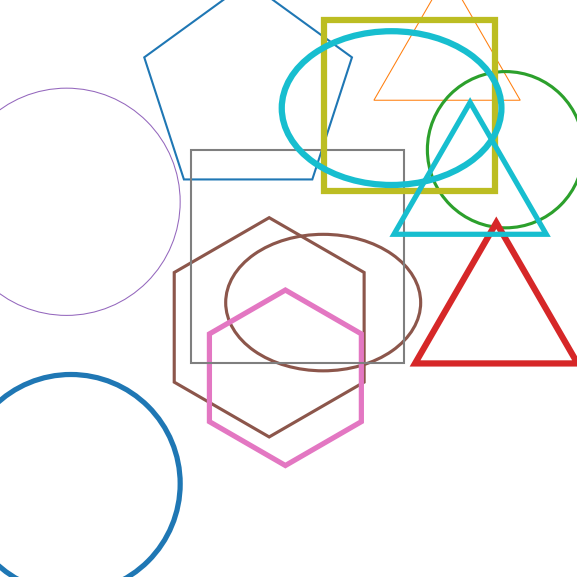[{"shape": "pentagon", "thickness": 1, "radius": 0.95, "center": [0.43, 0.841]}, {"shape": "circle", "thickness": 2.5, "radius": 0.95, "center": [0.123, 0.161]}, {"shape": "triangle", "thickness": 0.5, "radius": 0.73, "center": [0.774, 0.899]}, {"shape": "circle", "thickness": 1.5, "radius": 0.68, "center": [0.875, 0.74]}, {"shape": "triangle", "thickness": 3, "radius": 0.81, "center": [0.859, 0.451]}, {"shape": "circle", "thickness": 0.5, "radius": 0.98, "center": [0.115, 0.65]}, {"shape": "hexagon", "thickness": 1.5, "radius": 0.95, "center": [0.466, 0.432]}, {"shape": "oval", "thickness": 1.5, "radius": 0.84, "center": [0.56, 0.475]}, {"shape": "hexagon", "thickness": 2.5, "radius": 0.76, "center": [0.494, 0.345]}, {"shape": "square", "thickness": 1, "radius": 0.92, "center": [0.515, 0.555]}, {"shape": "square", "thickness": 3, "radius": 0.74, "center": [0.709, 0.816]}, {"shape": "triangle", "thickness": 2.5, "radius": 0.76, "center": [0.814, 0.67]}, {"shape": "oval", "thickness": 3, "radius": 0.95, "center": [0.678, 0.812]}]